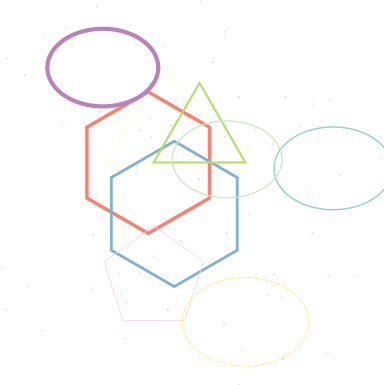[{"shape": "oval", "thickness": 1, "radius": 0.77, "center": [0.865, 0.563]}, {"shape": "triangle", "thickness": 0.5, "radius": 0.86, "center": [0.423, 0.655]}, {"shape": "hexagon", "thickness": 2.5, "radius": 0.92, "center": [0.385, 0.578]}, {"shape": "hexagon", "thickness": 2, "radius": 0.94, "center": [0.453, 0.444]}, {"shape": "triangle", "thickness": 1.5, "radius": 0.69, "center": [0.518, 0.647]}, {"shape": "pentagon", "thickness": 0.5, "radius": 0.68, "center": [0.399, 0.278]}, {"shape": "oval", "thickness": 3, "radius": 0.72, "center": [0.267, 0.824]}, {"shape": "oval", "thickness": 1, "radius": 0.71, "center": [0.59, 0.586]}, {"shape": "oval", "thickness": 0.5, "radius": 0.82, "center": [0.638, 0.164]}]